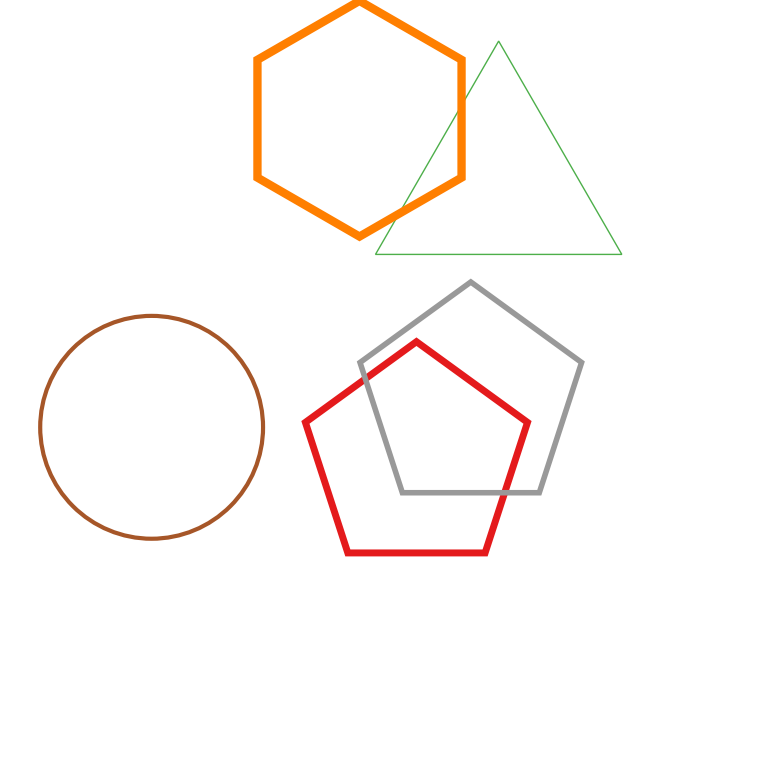[{"shape": "pentagon", "thickness": 2.5, "radius": 0.76, "center": [0.541, 0.405]}, {"shape": "triangle", "thickness": 0.5, "radius": 0.92, "center": [0.648, 0.762]}, {"shape": "hexagon", "thickness": 3, "radius": 0.77, "center": [0.467, 0.846]}, {"shape": "circle", "thickness": 1.5, "radius": 0.72, "center": [0.197, 0.445]}, {"shape": "pentagon", "thickness": 2, "radius": 0.76, "center": [0.611, 0.482]}]